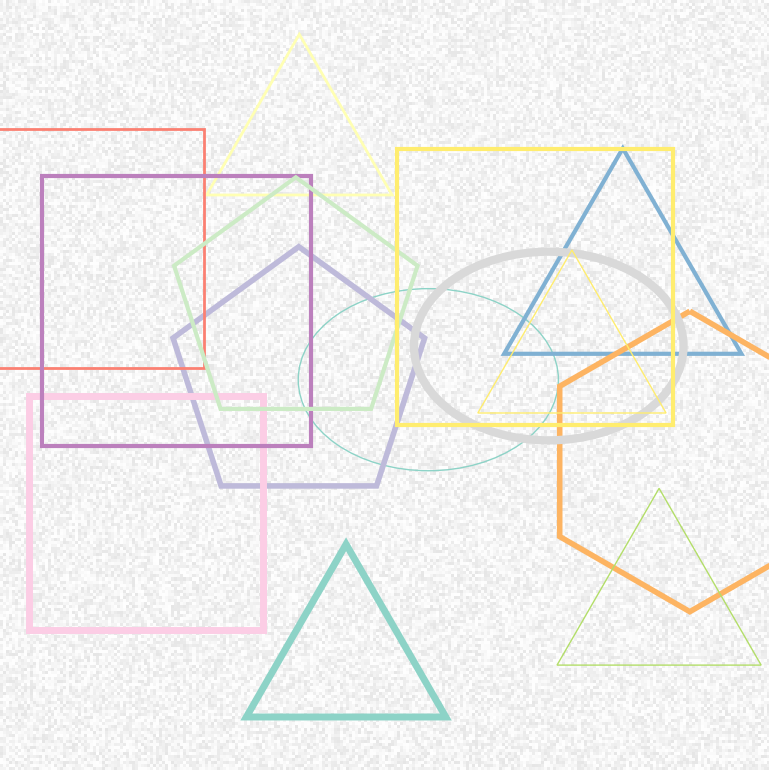[{"shape": "oval", "thickness": 0.5, "radius": 0.84, "center": [0.556, 0.507]}, {"shape": "triangle", "thickness": 2.5, "radius": 0.75, "center": [0.449, 0.144]}, {"shape": "triangle", "thickness": 1, "radius": 0.7, "center": [0.389, 0.816]}, {"shape": "pentagon", "thickness": 2, "radius": 0.86, "center": [0.388, 0.508]}, {"shape": "square", "thickness": 1, "radius": 0.78, "center": [0.11, 0.677]}, {"shape": "triangle", "thickness": 1.5, "radius": 0.89, "center": [0.809, 0.629]}, {"shape": "hexagon", "thickness": 2, "radius": 0.98, "center": [0.896, 0.401]}, {"shape": "triangle", "thickness": 0.5, "radius": 0.77, "center": [0.856, 0.213]}, {"shape": "square", "thickness": 2.5, "radius": 0.76, "center": [0.189, 0.334]}, {"shape": "oval", "thickness": 3, "radius": 0.88, "center": [0.713, 0.551]}, {"shape": "square", "thickness": 1.5, "radius": 0.87, "center": [0.23, 0.596]}, {"shape": "pentagon", "thickness": 1.5, "radius": 0.83, "center": [0.384, 0.603]}, {"shape": "triangle", "thickness": 0.5, "radius": 0.71, "center": [0.743, 0.534]}, {"shape": "square", "thickness": 1.5, "radius": 0.9, "center": [0.695, 0.628]}]